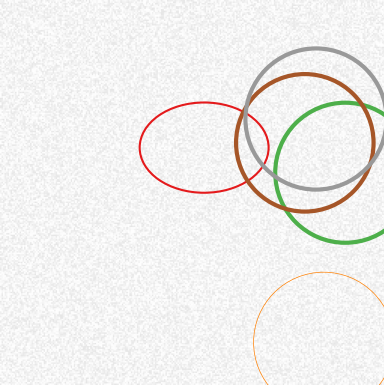[{"shape": "oval", "thickness": 1.5, "radius": 0.84, "center": [0.53, 0.617]}, {"shape": "circle", "thickness": 3, "radius": 0.91, "center": [0.897, 0.551]}, {"shape": "circle", "thickness": 0.5, "radius": 0.91, "center": [0.841, 0.111]}, {"shape": "circle", "thickness": 3, "radius": 0.89, "center": [0.792, 0.629]}, {"shape": "circle", "thickness": 3, "radius": 0.92, "center": [0.821, 0.691]}]